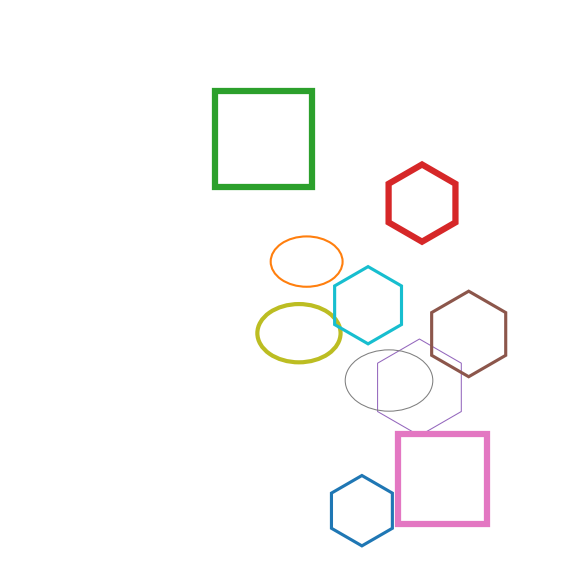[{"shape": "hexagon", "thickness": 1.5, "radius": 0.3, "center": [0.627, 0.115]}, {"shape": "oval", "thickness": 1, "radius": 0.31, "center": [0.531, 0.546]}, {"shape": "square", "thickness": 3, "radius": 0.42, "center": [0.456, 0.759]}, {"shape": "hexagon", "thickness": 3, "radius": 0.33, "center": [0.731, 0.647]}, {"shape": "hexagon", "thickness": 0.5, "radius": 0.42, "center": [0.726, 0.328]}, {"shape": "hexagon", "thickness": 1.5, "radius": 0.37, "center": [0.812, 0.421]}, {"shape": "square", "thickness": 3, "radius": 0.39, "center": [0.766, 0.169]}, {"shape": "oval", "thickness": 0.5, "radius": 0.38, "center": [0.674, 0.34]}, {"shape": "oval", "thickness": 2, "radius": 0.36, "center": [0.518, 0.422]}, {"shape": "hexagon", "thickness": 1.5, "radius": 0.33, "center": [0.637, 0.471]}]